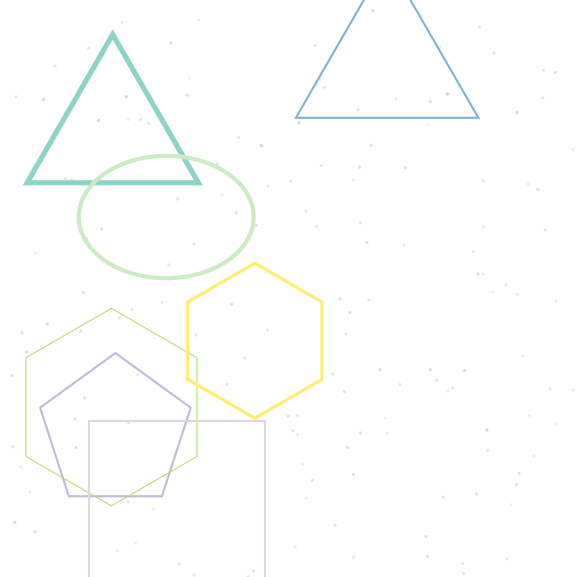[{"shape": "triangle", "thickness": 2.5, "radius": 0.86, "center": [0.195, 0.768]}, {"shape": "pentagon", "thickness": 1, "radius": 0.69, "center": [0.2, 0.251]}, {"shape": "triangle", "thickness": 1, "radius": 0.91, "center": [0.67, 0.886]}, {"shape": "hexagon", "thickness": 0.5, "radius": 0.86, "center": [0.193, 0.294]}, {"shape": "square", "thickness": 1, "radius": 0.76, "center": [0.306, 0.117]}, {"shape": "oval", "thickness": 2, "radius": 0.76, "center": [0.288, 0.623]}, {"shape": "hexagon", "thickness": 1.5, "radius": 0.67, "center": [0.441, 0.409]}]